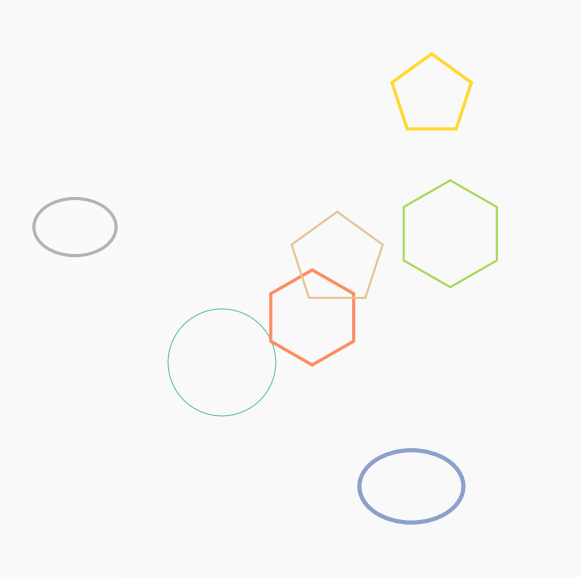[{"shape": "circle", "thickness": 0.5, "radius": 0.46, "center": [0.382, 0.372]}, {"shape": "hexagon", "thickness": 1.5, "radius": 0.41, "center": [0.537, 0.449]}, {"shape": "oval", "thickness": 2, "radius": 0.45, "center": [0.708, 0.157]}, {"shape": "hexagon", "thickness": 1, "radius": 0.46, "center": [0.775, 0.594]}, {"shape": "pentagon", "thickness": 1.5, "radius": 0.36, "center": [0.743, 0.834]}, {"shape": "pentagon", "thickness": 1, "radius": 0.41, "center": [0.58, 0.55]}, {"shape": "oval", "thickness": 1.5, "radius": 0.35, "center": [0.129, 0.606]}]